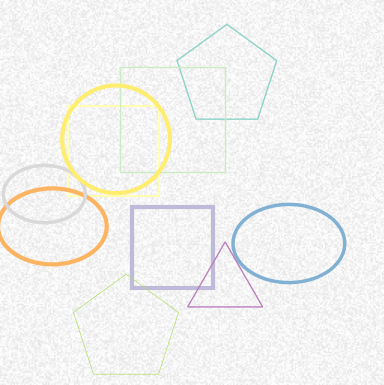[{"shape": "pentagon", "thickness": 1, "radius": 0.68, "center": [0.589, 0.801]}, {"shape": "square", "thickness": 1.5, "radius": 0.59, "center": [0.295, 0.609]}, {"shape": "square", "thickness": 3, "radius": 0.53, "center": [0.448, 0.358]}, {"shape": "oval", "thickness": 2.5, "radius": 0.73, "center": [0.75, 0.368]}, {"shape": "oval", "thickness": 3, "radius": 0.71, "center": [0.136, 0.412]}, {"shape": "pentagon", "thickness": 0.5, "radius": 0.72, "center": [0.327, 0.144]}, {"shape": "oval", "thickness": 2.5, "radius": 0.53, "center": [0.115, 0.496]}, {"shape": "triangle", "thickness": 1, "radius": 0.56, "center": [0.585, 0.259]}, {"shape": "square", "thickness": 1, "radius": 0.68, "center": [0.448, 0.689]}, {"shape": "circle", "thickness": 3, "radius": 0.7, "center": [0.301, 0.638]}]